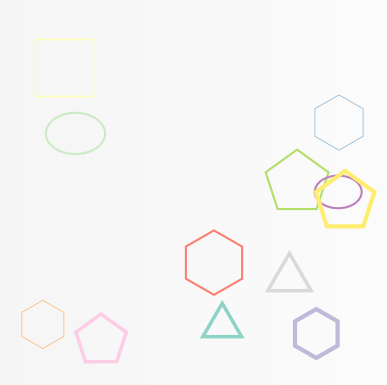[{"shape": "triangle", "thickness": 2.5, "radius": 0.29, "center": [0.574, 0.154]}, {"shape": "square", "thickness": 1, "radius": 0.37, "center": [0.165, 0.825]}, {"shape": "hexagon", "thickness": 3, "radius": 0.32, "center": [0.816, 0.134]}, {"shape": "hexagon", "thickness": 1.5, "radius": 0.42, "center": [0.552, 0.318]}, {"shape": "hexagon", "thickness": 0.5, "radius": 0.36, "center": [0.875, 0.682]}, {"shape": "hexagon", "thickness": 0.5, "radius": 0.31, "center": [0.111, 0.157]}, {"shape": "pentagon", "thickness": 1.5, "radius": 0.43, "center": [0.767, 0.526]}, {"shape": "pentagon", "thickness": 2.5, "radius": 0.34, "center": [0.261, 0.116]}, {"shape": "triangle", "thickness": 2.5, "radius": 0.32, "center": [0.747, 0.277]}, {"shape": "oval", "thickness": 1.5, "radius": 0.3, "center": [0.873, 0.501]}, {"shape": "oval", "thickness": 1.5, "radius": 0.38, "center": [0.195, 0.653]}, {"shape": "pentagon", "thickness": 3, "radius": 0.4, "center": [0.891, 0.476]}]